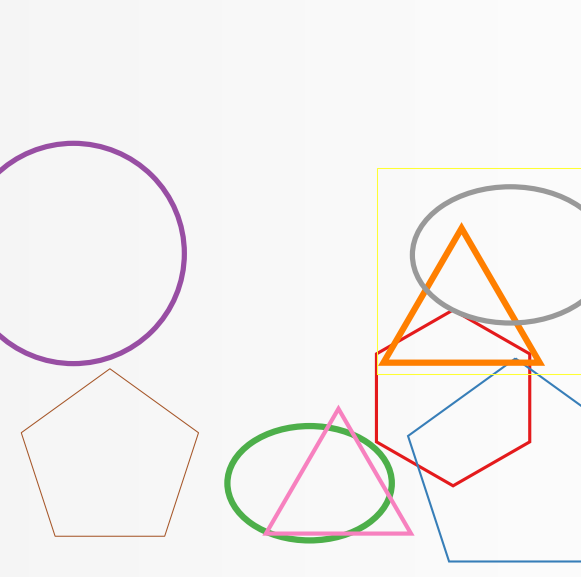[{"shape": "hexagon", "thickness": 1.5, "radius": 0.76, "center": [0.78, 0.31]}, {"shape": "pentagon", "thickness": 1, "radius": 0.97, "center": [0.887, 0.184]}, {"shape": "oval", "thickness": 3, "radius": 0.71, "center": [0.533, 0.162]}, {"shape": "circle", "thickness": 2.5, "radius": 0.95, "center": [0.126, 0.56]}, {"shape": "triangle", "thickness": 3, "radius": 0.78, "center": [0.794, 0.449]}, {"shape": "square", "thickness": 0.5, "radius": 0.89, "center": [0.826, 0.53]}, {"shape": "pentagon", "thickness": 0.5, "radius": 0.8, "center": [0.189, 0.2]}, {"shape": "triangle", "thickness": 2, "radius": 0.72, "center": [0.582, 0.147]}, {"shape": "oval", "thickness": 2.5, "radius": 0.84, "center": [0.878, 0.558]}]